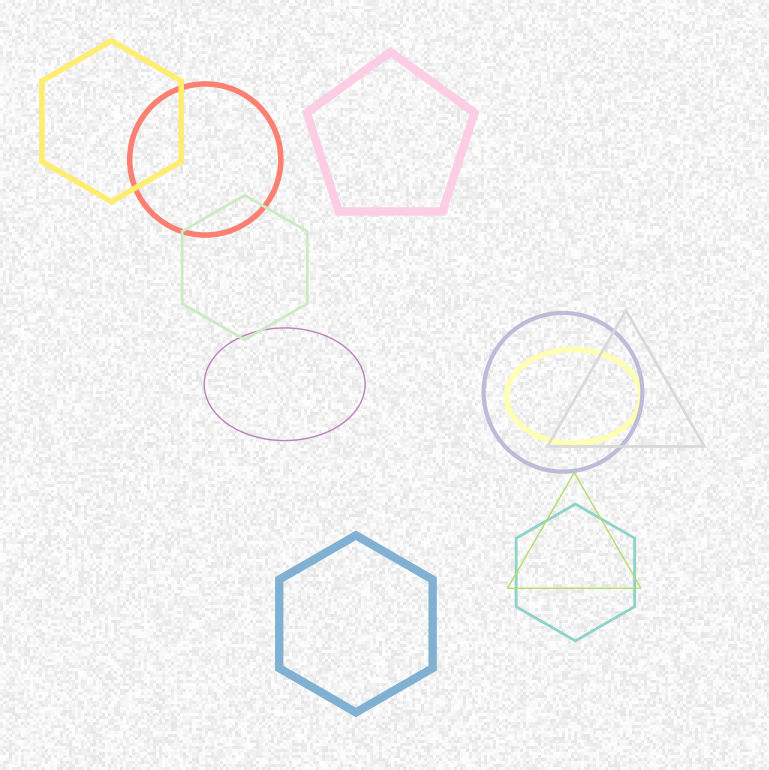[{"shape": "hexagon", "thickness": 1, "radius": 0.44, "center": [0.747, 0.257]}, {"shape": "oval", "thickness": 2, "radius": 0.44, "center": [0.745, 0.485]}, {"shape": "circle", "thickness": 1.5, "radius": 0.52, "center": [0.731, 0.491]}, {"shape": "circle", "thickness": 2, "radius": 0.49, "center": [0.267, 0.793]}, {"shape": "hexagon", "thickness": 3, "radius": 0.58, "center": [0.462, 0.19]}, {"shape": "triangle", "thickness": 0.5, "radius": 0.5, "center": [0.746, 0.286]}, {"shape": "pentagon", "thickness": 3, "radius": 0.57, "center": [0.507, 0.818]}, {"shape": "triangle", "thickness": 1, "radius": 0.59, "center": [0.813, 0.479]}, {"shape": "oval", "thickness": 0.5, "radius": 0.52, "center": [0.37, 0.501]}, {"shape": "hexagon", "thickness": 1, "radius": 0.47, "center": [0.318, 0.653]}, {"shape": "hexagon", "thickness": 2, "radius": 0.52, "center": [0.145, 0.843]}]